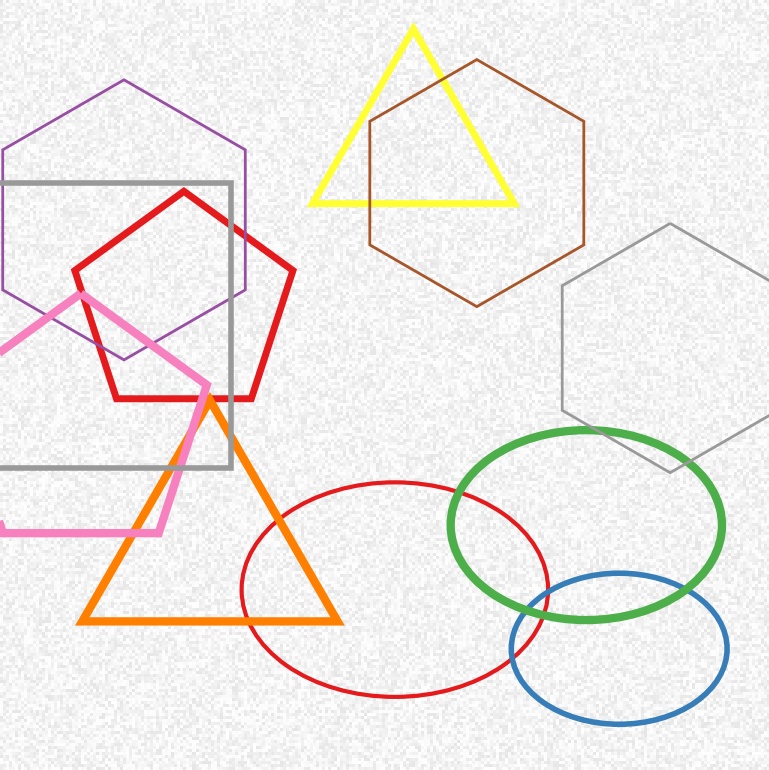[{"shape": "oval", "thickness": 1.5, "radius": 1.0, "center": [0.513, 0.234]}, {"shape": "pentagon", "thickness": 2.5, "radius": 0.74, "center": [0.239, 0.603]}, {"shape": "oval", "thickness": 2, "radius": 0.7, "center": [0.804, 0.157]}, {"shape": "oval", "thickness": 3, "radius": 0.88, "center": [0.761, 0.318]}, {"shape": "hexagon", "thickness": 1, "radius": 0.91, "center": [0.161, 0.714]}, {"shape": "triangle", "thickness": 3, "radius": 0.96, "center": [0.273, 0.289]}, {"shape": "triangle", "thickness": 2.5, "radius": 0.76, "center": [0.537, 0.811]}, {"shape": "hexagon", "thickness": 1, "radius": 0.8, "center": [0.619, 0.762]}, {"shape": "pentagon", "thickness": 3, "radius": 0.86, "center": [0.105, 0.447]}, {"shape": "hexagon", "thickness": 1, "radius": 0.81, "center": [0.87, 0.548]}, {"shape": "square", "thickness": 2, "radius": 0.93, "center": [0.114, 0.577]}]